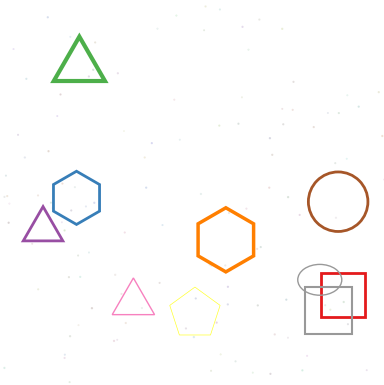[{"shape": "square", "thickness": 2, "radius": 0.29, "center": [0.891, 0.233]}, {"shape": "hexagon", "thickness": 2, "radius": 0.35, "center": [0.199, 0.486]}, {"shape": "triangle", "thickness": 3, "radius": 0.38, "center": [0.206, 0.828]}, {"shape": "triangle", "thickness": 2, "radius": 0.3, "center": [0.112, 0.404]}, {"shape": "hexagon", "thickness": 2.5, "radius": 0.42, "center": [0.587, 0.377]}, {"shape": "pentagon", "thickness": 0.5, "radius": 0.34, "center": [0.506, 0.186]}, {"shape": "circle", "thickness": 2, "radius": 0.39, "center": [0.878, 0.476]}, {"shape": "triangle", "thickness": 1, "radius": 0.32, "center": [0.346, 0.214]}, {"shape": "square", "thickness": 1.5, "radius": 0.31, "center": [0.854, 0.194]}, {"shape": "oval", "thickness": 1, "radius": 0.29, "center": [0.831, 0.273]}]